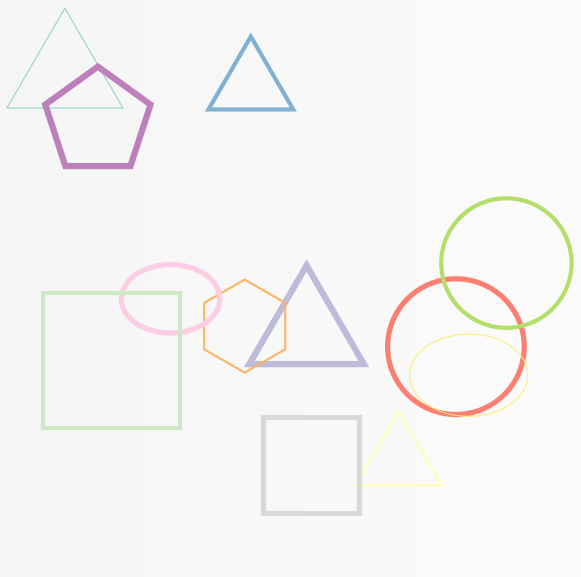[{"shape": "triangle", "thickness": 0.5, "radius": 0.58, "center": [0.112, 0.87]}, {"shape": "triangle", "thickness": 1, "radius": 0.42, "center": [0.686, 0.202]}, {"shape": "triangle", "thickness": 3, "radius": 0.57, "center": [0.527, 0.426]}, {"shape": "circle", "thickness": 2.5, "radius": 0.59, "center": [0.784, 0.399]}, {"shape": "triangle", "thickness": 2, "radius": 0.42, "center": [0.432, 0.852]}, {"shape": "hexagon", "thickness": 1, "radius": 0.4, "center": [0.421, 0.434]}, {"shape": "circle", "thickness": 2, "radius": 0.56, "center": [0.871, 0.544]}, {"shape": "oval", "thickness": 2.5, "radius": 0.42, "center": [0.293, 0.482]}, {"shape": "square", "thickness": 2.5, "radius": 0.42, "center": [0.535, 0.193]}, {"shape": "pentagon", "thickness": 3, "radius": 0.48, "center": [0.168, 0.789]}, {"shape": "square", "thickness": 2, "radius": 0.59, "center": [0.192, 0.375]}, {"shape": "oval", "thickness": 0.5, "radius": 0.51, "center": [0.806, 0.349]}]